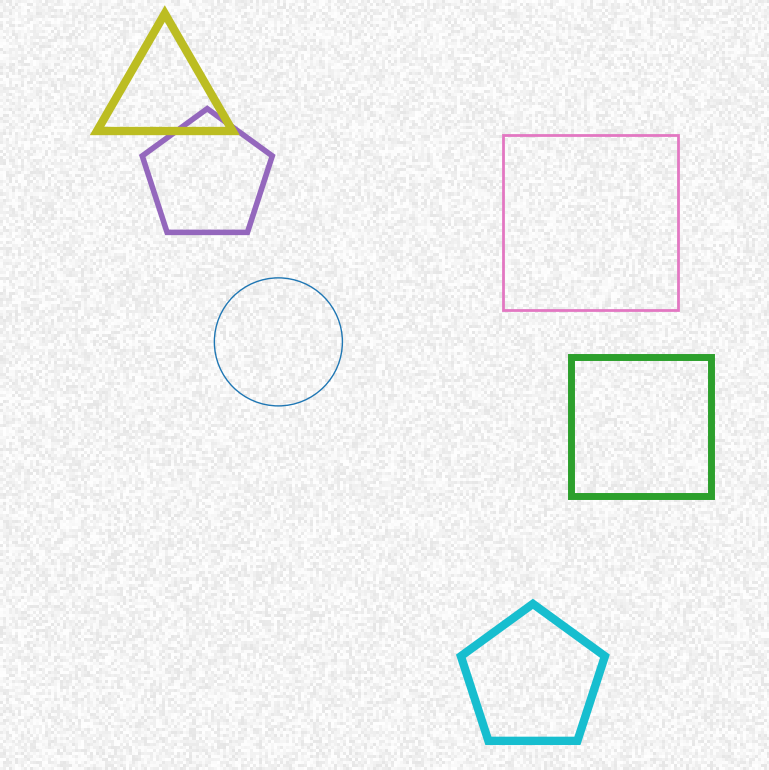[{"shape": "circle", "thickness": 0.5, "radius": 0.42, "center": [0.362, 0.556]}, {"shape": "square", "thickness": 2.5, "radius": 0.45, "center": [0.832, 0.446]}, {"shape": "pentagon", "thickness": 2, "radius": 0.44, "center": [0.269, 0.77]}, {"shape": "square", "thickness": 1, "radius": 0.57, "center": [0.767, 0.712]}, {"shape": "triangle", "thickness": 3, "radius": 0.51, "center": [0.214, 0.881]}, {"shape": "pentagon", "thickness": 3, "radius": 0.49, "center": [0.692, 0.117]}]